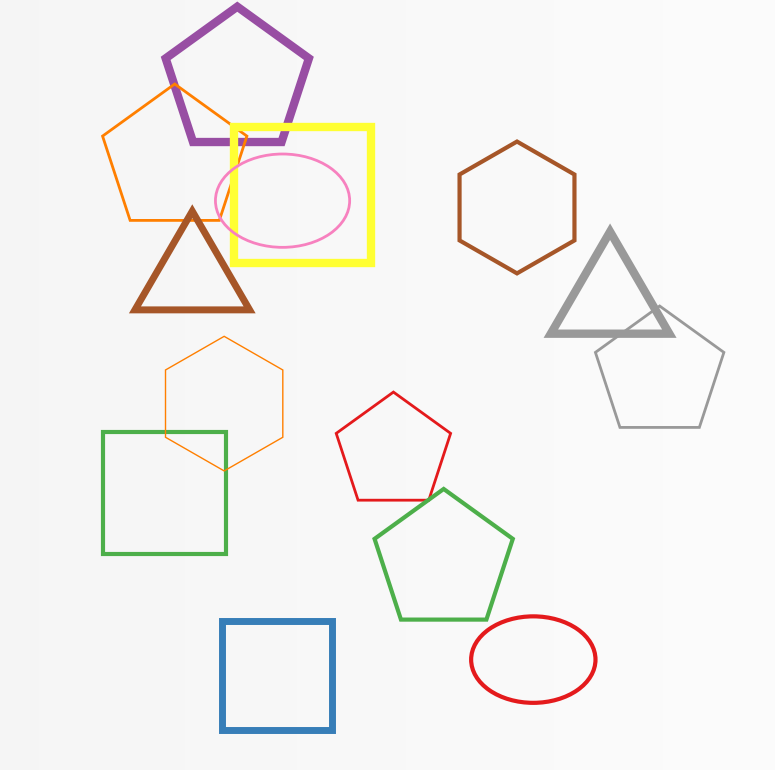[{"shape": "pentagon", "thickness": 1, "radius": 0.39, "center": [0.508, 0.413]}, {"shape": "oval", "thickness": 1.5, "radius": 0.4, "center": [0.688, 0.143]}, {"shape": "square", "thickness": 2.5, "radius": 0.36, "center": [0.358, 0.123]}, {"shape": "square", "thickness": 1.5, "radius": 0.4, "center": [0.212, 0.36]}, {"shape": "pentagon", "thickness": 1.5, "radius": 0.47, "center": [0.572, 0.271]}, {"shape": "pentagon", "thickness": 3, "radius": 0.49, "center": [0.306, 0.894]}, {"shape": "hexagon", "thickness": 0.5, "radius": 0.44, "center": [0.289, 0.476]}, {"shape": "pentagon", "thickness": 1, "radius": 0.49, "center": [0.225, 0.793]}, {"shape": "square", "thickness": 3, "radius": 0.44, "center": [0.391, 0.747]}, {"shape": "triangle", "thickness": 2.5, "radius": 0.43, "center": [0.248, 0.64]}, {"shape": "hexagon", "thickness": 1.5, "radius": 0.43, "center": [0.667, 0.731]}, {"shape": "oval", "thickness": 1, "radius": 0.43, "center": [0.365, 0.739]}, {"shape": "triangle", "thickness": 3, "radius": 0.44, "center": [0.787, 0.611]}, {"shape": "pentagon", "thickness": 1, "radius": 0.44, "center": [0.851, 0.515]}]